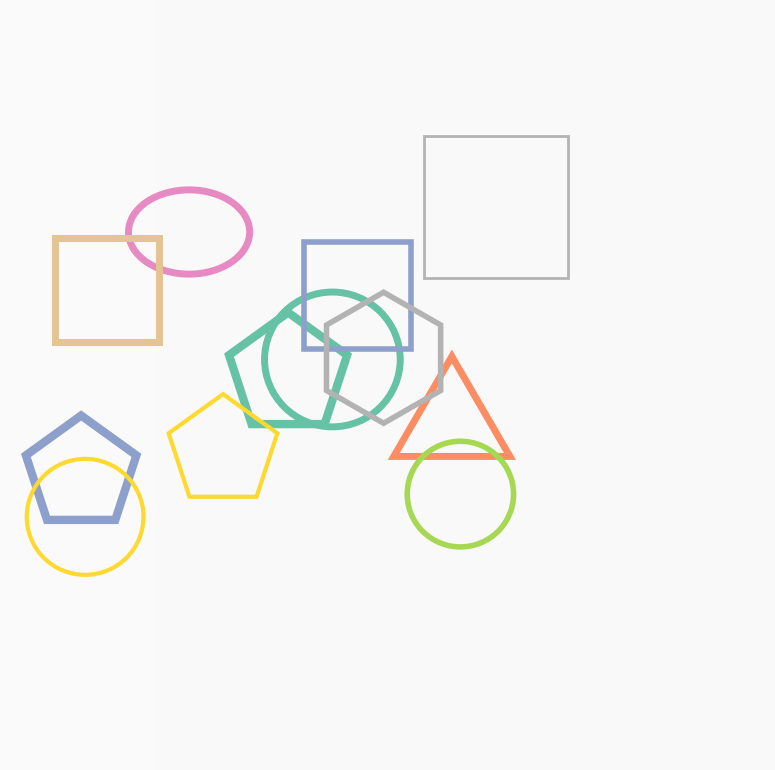[{"shape": "circle", "thickness": 2.5, "radius": 0.44, "center": [0.429, 0.533]}, {"shape": "pentagon", "thickness": 3, "radius": 0.4, "center": [0.372, 0.514]}, {"shape": "triangle", "thickness": 2.5, "radius": 0.43, "center": [0.583, 0.451]}, {"shape": "square", "thickness": 2, "radius": 0.35, "center": [0.461, 0.616]}, {"shape": "pentagon", "thickness": 3, "radius": 0.37, "center": [0.105, 0.385]}, {"shape": "oval", "thickness": 2.5, "radius": 0.39, "center": [0.244, 0.699]}, {"shape": "circle", "thickness": 2, "radius": 0.34, "center": [0.594, 0.358]}, {"shape": "circle", "thickness": 1.5, "radius": 0.38, "center": [0.11, 0.329]}, {"shape": "pentagon", "thickness": 1.5, "radius": 0.37, "center": [0.288, 0.414]}, {"shape": "square", "thickness": 2.5, "radius": 0.34, "center": [0.138, 0.623]}, {"shape": "hexagon", "thickness": 2, "radius": 0.43, "center": [0.495, 0.535]}, {"shape": "square", "thickness": 1, "radius": 0.46, "center": [0.64, 0.731]}]